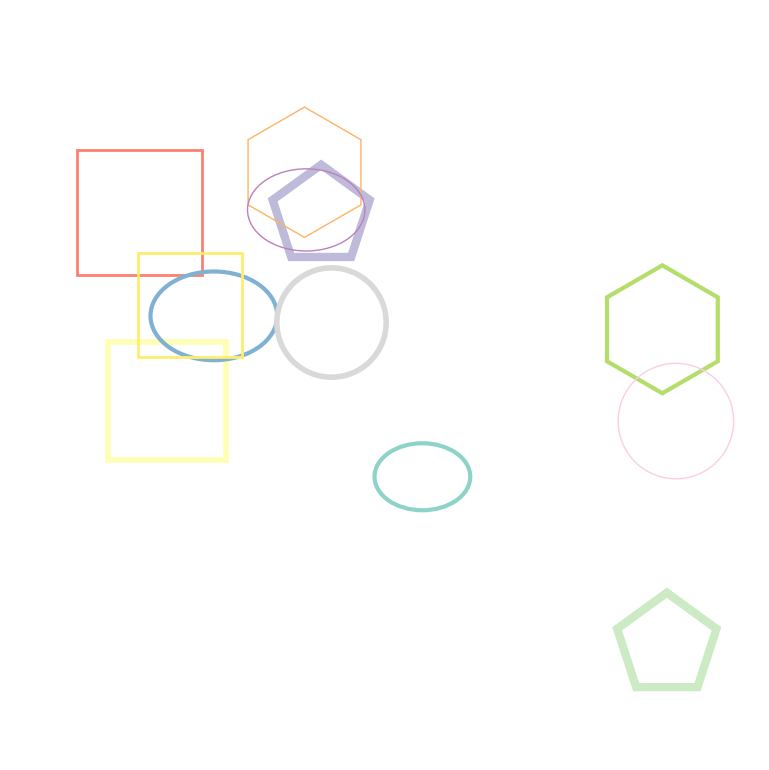[{"shape": "oval", "thickness": 1.5, "radius": 0.31, "center": [0.549, 0.381]}, {"shape": "square", "thickness": 2, "radius": 0.38, "center": [0.217, 0.479]}, {"shape": "pentagon", "thickness": 3, "radius": 0.33, "center": [0.417, 0.72]}, {"shape": "square", "thickness": 1, "radius": 0.41, "center": [0.181, 0.724]}, {"shape": "oval", "thickness": 1.5, "radius": 0.41, "center": [0.278, 0.59]}, {"shape": "hexagon", "thickness": 0.5, "radius": 0.42, "center": [0.395, 0.776]}, {"shape": "hexagon", "thickness": 1.5, "radius": 0.42, "center": [0.86, 0.572]}, {"shape": "circle", "thickness": 0.5, "radius": 0.37, "center": [0.878, 0.453]}, {"shape": "circle", "thickness": 2, "radius": 0.35, "center": [0.431, 0.581]}, {"shape": "oval", "thickness": 0.5, "radius": 0.38, "center": [0.398, 0.727]}, {"shape": "pentagon", "thickness": 3, "radius": 0.34, "center": [0.866, 0.162]}, {"shape": "square", "thickness": 1, "radius": 0.34, "center": [0.246, 0.604]}]